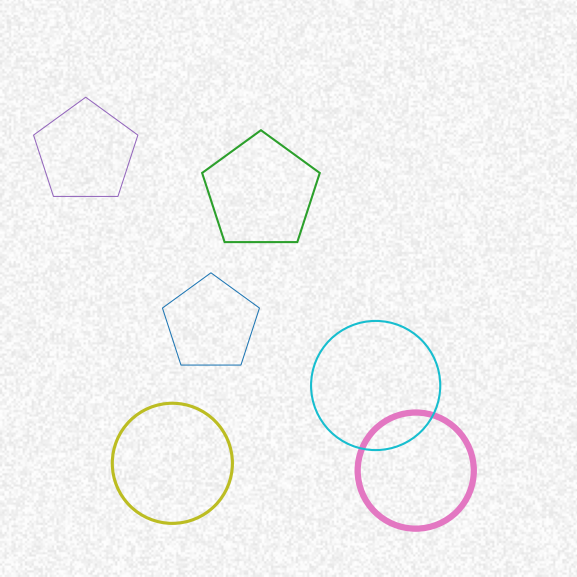[{"shape": "pentagon", "thickness": 0.5, "radius": 0.44, "center": [0.365, 0.438]}, {"shape": "pentagon", "thickness": 1, "radius": 0.54, "center": [0.452, 0.667]}, {"shape": "pentagon", "thickness": 0.5, "radius": 0.47, "center": [0.148, 0.736]}, {"shape": "circle", "thickness": 3, "radius": 0.5, "center": [0.72, 0.184]}, {"shape": "circle", "thickness": 1.5, "radius": 0.52, "center": [0.298, 0.197]}, {"shape": "circle", "thickness": 1, "radius": 0.56, "center": [0.65, 0.332]}]